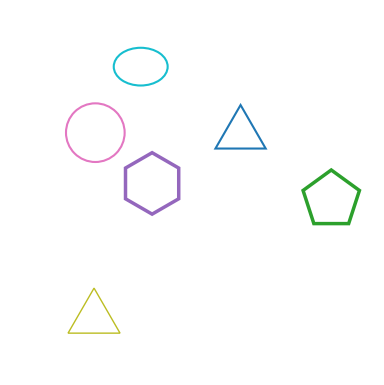[{"shape": "triangle", "thickness": 1.5, "radius": 0.38, "center": [0.625, 0.652]}, {"shape": "pentagon", "thickness": 2.5, "radius": 0.38, "center": [0.86, 0.481]}, {"shape": "hexagon", "thickness": 2.5, "radius": 0.4, "center": [0.395, 0.524]}, {"shape": "circle", "thickness": 1.5, "radius": 0.38, "center": [0.248, 0.655]}, {"shape": "triangle", "thickness": 1, "radius": 0.39, "center": [0.244, 0.174]}, {"shape": "oval", "thickness": 1.5, "radius": 0.35, "center": [0.365, 0.827]}]